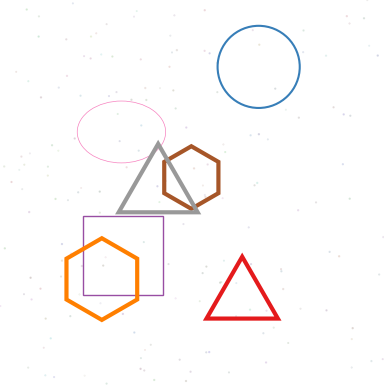[{"shape": "triangle", "thickness": 3, "radius": 0.54, "center": [0.629, 0.226]}, {"shape": "circle", "thickness": 1.5, "radius": 0.53, "center": [0.672, 0.826]}, {"shape": "square", "thickness": 1, "radius": 0.52, "center": [0.32, 0.336]}, {"shape": "hexagon", "thickness": 3, "radius": 0.53, "center": [0.265, 0.275]}, {"shape": "hexagon", "thickness": 3, "radius": 0.41, "center": [0.497, 0.539]}, {"shape": "oval", "thickness": 0.5, "radius": 0.57, "center": [0.315, 0.657]}, {"shape": "triangle", "thickness": 3, "radius": 0.59, "center": [0.411, 0.508]}]